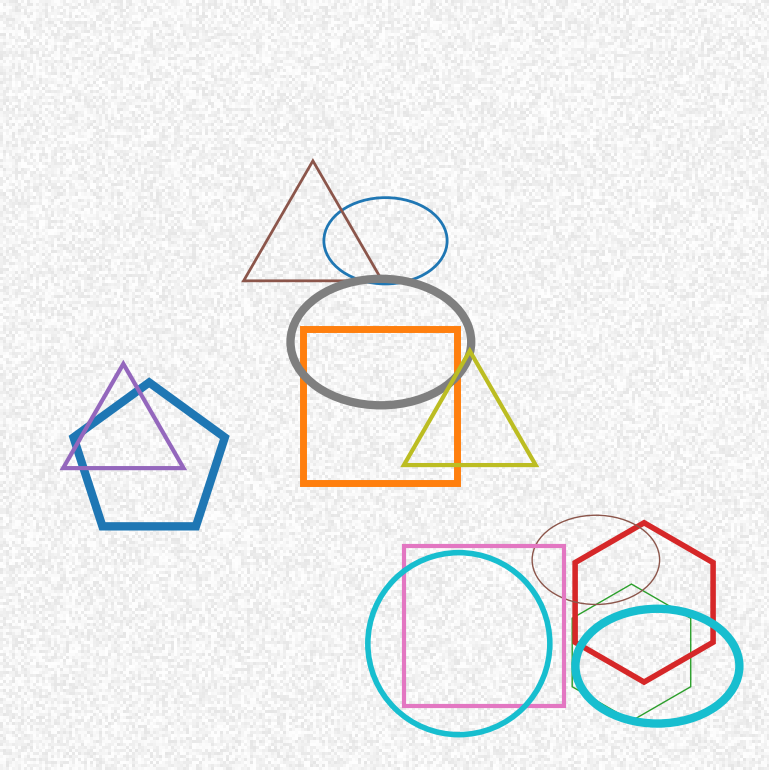[{"shape": "pentagon", "thickness": 3, "radius": 0.52, "center": [0.194, 0.4]}, {"shape": "oval", "thickness": 1, "radius": 0.4, "center": [0.501, 0.687]}, {"shape": "square", "thickness": 2.5, "radius": 0.5, "center": [0.494, 0.472]}, {"shape": "hexagon", "thickness": 0.5, "radius": 0.44, "center": [0.82, 0.153]}, {"shape": "hexagon", "thickness": 2, "radius": 0.52, "center": [0.836, 0.218]}, {"shape": "triangle", "thickness": 1.5, "radius": 0.45, "center": [0.16, 0.437]}, {"shape": "triangle", "thickness": 1, "radius": 0.52, "center": [0.406, 0.687]}, {"shape": "oval", "thickness": 0.5, "radius": 0.41, "center": [0.774, 0.273]}, {"shape": "square", "thickness": 1.5, "radius": 0.52, "center": [0.629, 0.187]}, {"shape": "oval", "thickness": 3, "radius": 0.59, "center": [0.495, 0.556]}, {"shape": "triangle", "thickness": 1.5, "radius": 0.49, "center": [0.61, 0.445]}, {"shape": "oval", "thickness": 3, "radius": 0.53, "center": [0.854, 0.135]}, {"shape": "circle", "thickness": 2, "radius": 0.59, "center": [0.596, 0.164]}]